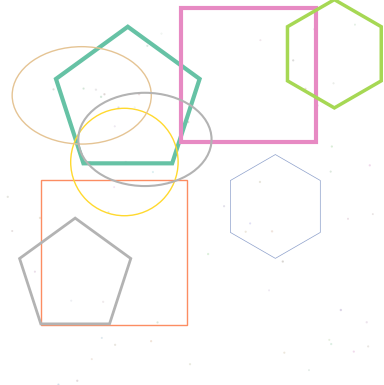[{"shape": "pentagon", "thickness": 3, "radius": 0.98, "center": [0.332, 0.734]}, {"shape": "square", "thickness": 1, "radius": 0.95, "center": [0.297, 0.344]}, {"shape": "hexagon", "thickness": 0.5, "radius": 0.67, "center": [0.715, 0.464]}, {"shape": "square", "thickness": 3, "radius": 0.87, "center": [0.646, 0.805]}, {"shape": "hexagon", "thickness": 2.5, "radius": 0.7, "center": [0.868, 0.86]}, {"shape": "circle", "thickness": 1, "radius": 0.7, "center": [0.323, 0.579]}, {"shape": "oval", "thickness": 1, "radius": 0.9, "center": [0.212, 0.752]}, {"shape": "oval", "thickness": 1.5, "radius": 0.87, "center": [0.376, 0.638]}, {"shape": "pentagon", "thickness": 2, "radius": 0.76, "center": [0.195, 0.282]}]